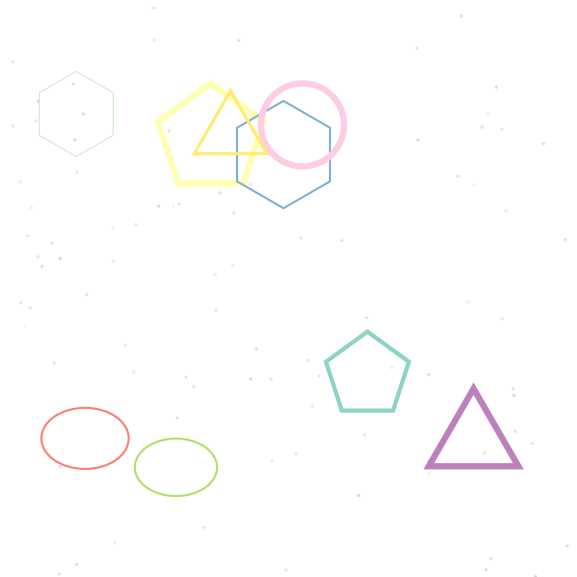[{"shape": "pentagon", "thickness": 2, "radius": 0.38, "center": [0.636, 0.349]}, {"shape": "pentagon", "thickness": 3, "radius": 0.48, "center": [0.365, 0.759]}, {"shape": "oval", "thickness": 1, "radius": 0.38, "center": [0.147, 0.24]}, {"shape": "hexagon", "thickness": 1, "radius": 0.46, "center": [0.491, 0.731]}, {"shape": "oval", "thickness": 1, "radius": 0.36, "center": [0.305, 0.19]}, {"shape": "circle", "thickness": 3, "radius": 0.36, "center": [0.524, 0.783]}, {"shape": "triangle", "thickness": 3, "radius": 0.45, "center": [0.82, 0.237]}, {"shape": "hexagon", "thickness": 0.5, "radius": 0.37, "center": [0.132, 0.802]}, {"shape": "triangle", "thickness": 1.5, "radius": 0.36, "center": [0.399, 0.769]}]